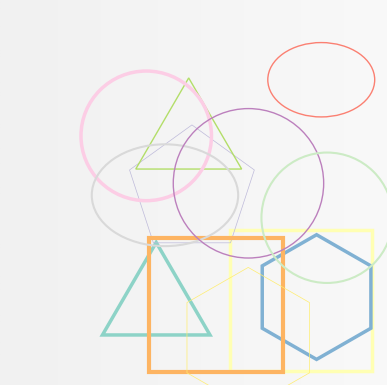[{"shape": "triangle", "thickness": 2.5, "radius": 0.8, "center": [0.403, 0.21]}, {"shape": "square", "thickness": 2.5, "radius": 0.91, "center": [0.777, 0.219]}, {"shape": "pentagon", "thickness": 0.5, "radius": 0.85, "center": [0.495, 0.506]}, {"shape": "oval", "thickness": 1, "radius": 0.69, "center": [0.829, 0.793]}, {"shape": "hexagon", "thickness": 2.5, "radius": 0.81, "center": [0.817, 0.228]}, {"shape": "square", "thickness": 3, "radius": 0.87, "center": [0.558, 0.207]}, {"shape": "triangle", "thickness": 1, "radius": 0.79, "center": [0.487, 0.64]}, {"shape": "circle", "thickness": 2.5, "radius": 0.84, "center": [0.377, 0.647]}, {"shape": "oval", "thickness": 1.5, "radius": 0.94, "center": [0.426, 0.493]}, {"shape": "circle", "thickness": 1, "radius": 0.97, "center": [0.641, 0.524]}, {"shape": "circle", "thickness": 1.5, "radius": 0.85, "center": [0.844, 0.434]}, {"shape": "hexagon", "thickness": 0.5, "radius": 0.91, "center": [0.641, 0.123]}]